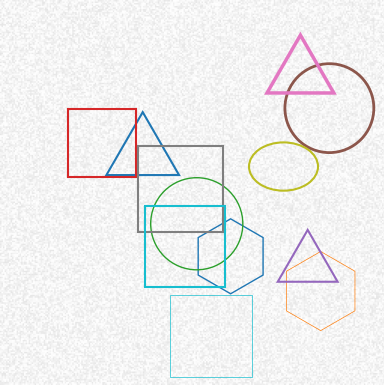[{"shape": "hexagon", "thickness": 1, "radius": 0.49, "center": [0.599, 0.334]}, {"shape": "triangle", "thickness": 1.5, "radius": 0.54, "center": [0.371, 0.6]}, {"shape": "hexagon", "thickness": 0.5, "radius": 0.51, "center": [0.833, 0.244]}, {"shape": "circle", "thickness": 1, "radius": 0.6, "center": [0.511, 0.419]}, {"shape": "square", "thickness": 1.5, "radius": 0.44, "center": [0.264, 0.628]}, {"shape": "triangle", "thickness": 1.5, "radius": 0.45, "center": [0.799, 0.313]}, {"shape": "circle", "thickness": 2, "radius": 0.58, "center": [0.856, 0.719]}, {"shape": "triangle", "thickness": 2.5, "radius": 0.5, "center": [0.78, 0.809]}, {"shape": "square", "thickness": 1.5, "radius": 0.56, "center": [0.468, 0.509]}, {"shape": "oval", "thickness": 1.5, "radius": 0.45, "center": [0.736, 0.567]}, {"shape": "square", "thickness": 1.5, "radius": 0.52, "center": [0.48, 0.359]}, {"shape": "square", "thickness": 0.5, "radius": 0.53, "center": [0.548, 0.127]}]